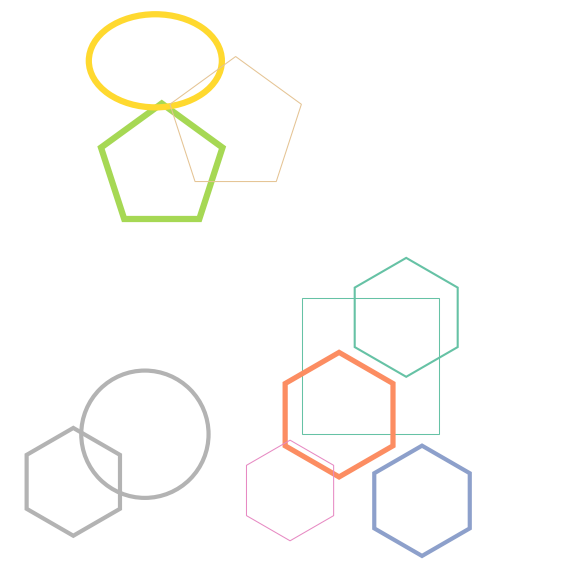[{"shape": "square", "thickness": 0.5, "radius": 0.59, "center": [0.642, 0.365]}, {"shape": "hexagon", "thickness": 1, "radius": 0.51, "center": [0.703, 0.45]}, {"shape": "hexagon", "thickness": 2.5, "radius": 0.54, "center": [0.587, 0.281]}, {"shape": "hexagon", "thickness": 2, "radius": 0.48, "center": [0.731, 0.132]}, {"shape": "hexagon", "thickness": 0.5, "radius": 0.44, "center": [0.502, 0.15]}, {"shape": "pentagon", "thickness": 3, "radius": 0.55, "center": [0.28, 0.709]}, {"shape": "oval", "thickness": 3, "radius": 0.58, "center": [0.269, 0.894]}, {"shape": "pentagon", "thickness": 0.5, "radius": 0.6, "center": [0.408, 0.782]}, {"shape": "hexagon", "thickness": 2, "radius": 0.47, "center": [0.127, 0.165]}, {"shape": "circle", "thickness": 2, "radius": 0.55, "center": [0.251, 0.247]}]